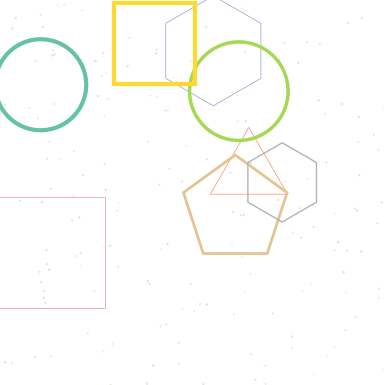[{"shape": "circle", "thickness": 3, "radius": 0.59, "center": [0.106, 0.78]}, {"shape": "triangle", "thickness": 0.5, "radius": 0.58, "center": [0.646, 0.553]}, {"shape": "hexagon", "thickness": 0.5, "radius": 0.71, "center": [0.554, 0.868]}, {"shape": "square", "thickness": 0.5, "radius": 0.72, "center": [0.127, 0.344]}, {"shape": "circle", "thickness": 2.5, "radius": 0.64, "center": [0.62, 0.763]}, {"shape": "square", "thickness": 3, "radius": 0.52, "center": [0.401, 0.887]}, {"shape": "pentagon", "thickness": 2, "radius": 0.71, "center": [0.611, 0.456]}, {"shape": "hexagon", "thickness": 1, "radius": 0.51, "center": [0.733, 0.526]}]